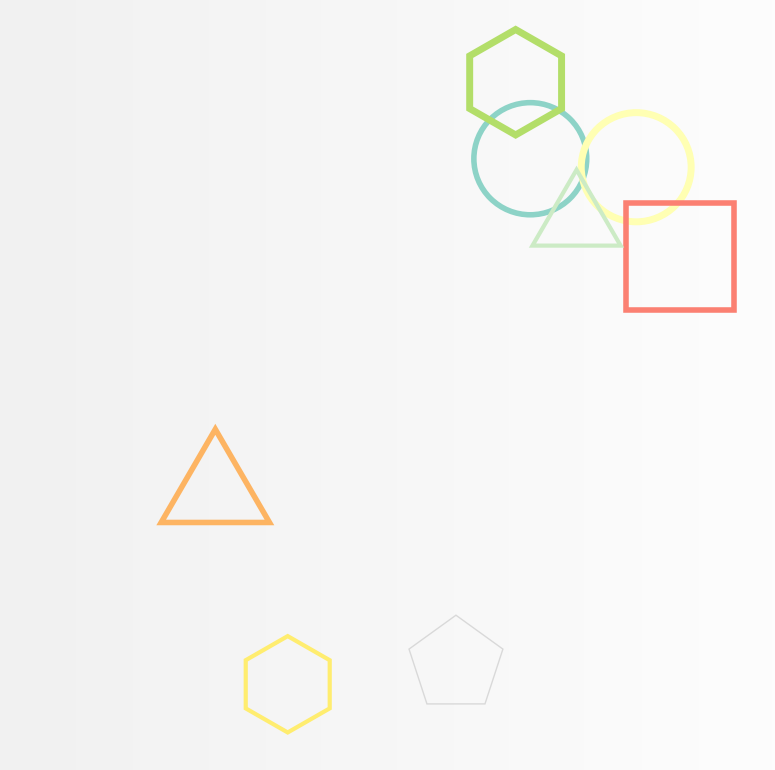[{"shape": "circle", "thickness": 2, "radius": 0.36, "center": [0.684, 0.794]}, {"shape": "circle", "thickness": 2.5, "radius": 0.35, "center": [0.821, 0.783]}, {"shape": "square", "thickness": 2, "radius": 0.35, "center": [0.877, 0.667]}, {"shape": "triangle", "thickness": 2, "radius": 0.4, "center": [0.278, 0.362]}, {"shape": "hexagon", "thickness": 2.5, "radius": 0.34, "center": [0.665, 0.893]}, {"shape": "pentagon", "thickness": 0.5, "radius": 0.32, "center": [0.588, 0.137]}, {"shape": "triangle", "thickness": 1.5, "radius": 0.33, "center": [0.744, 0.714]}, {"shape": "hexagon", "thickness": 1.5, "radius": 0.31, "center": [0.371, 0.111]}]